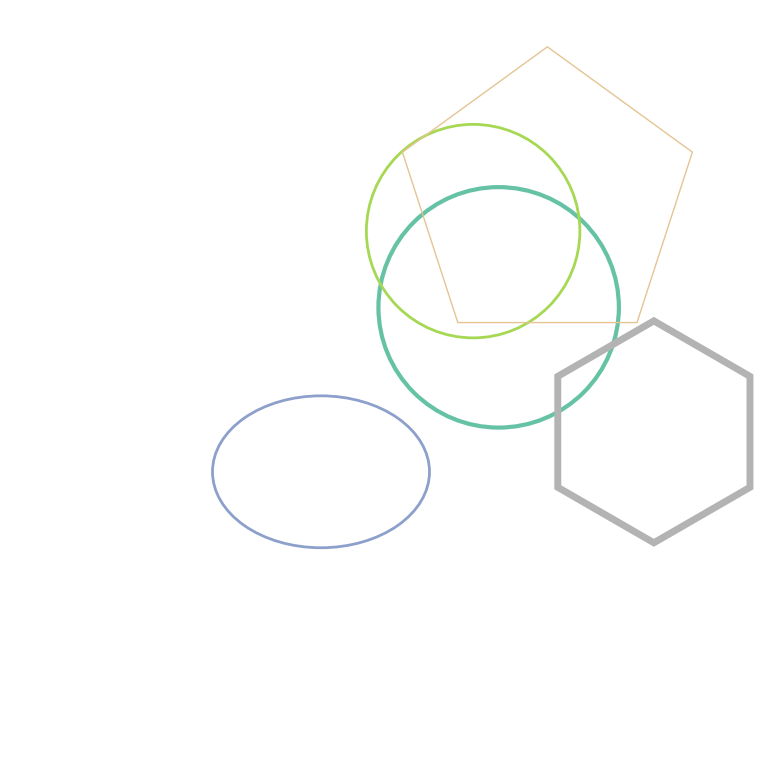[{"shape": "circle", "thickness": 1.5, "radius": 0.78, "center": [0.648, 0.601]}, {"shape": "oval", "thickness": 1, "radius": 0.7, "center": [0.417, 0.387]}, {"shape": "circle", "thickness": 1, "radius": 0.69, "center": [0.614, 0.7]}, {"shape": "pentagon", "thickness": 0.5, "radius": 0.99, "center": [0.711, 0.741]}, {"shape": "hexagon", "thickness": 2.5, "radius": 0.72, "center": [0.849, 0.439]}]